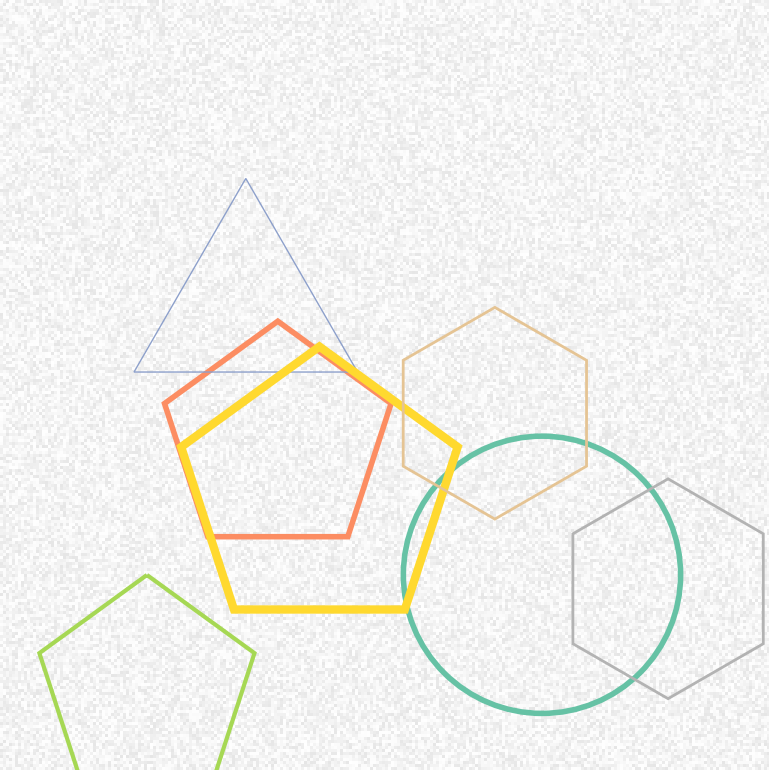[{"shape": "circle", "thickness": 2, "radius": 0.9, "center": [0.704, 0.254]}, {"shape": "pentagon", "thickness": 2, "radius": 0.77, "center": [0.361, 0.428]}, {"shape": "triangle", "thickness": 0.5, "radius": 0.84, "center": [0.319, 0.601]}, {"shape": "pentagon", "thickness": 1.5, "radius": 0.73, "center": [0.191, 0.106]}, {"shape": "pentagon", "thickness": 3, "radius": 0.94, "center": [0.415, 0.361]}, {"shape": "hexagon", "thickness": 1, "radius": 0.69, "center": [0.643, 0.463]}, {"shape": "hexagon", "thickness": 1, "radius": 0.71, "center": [0.868, 0.235]}]